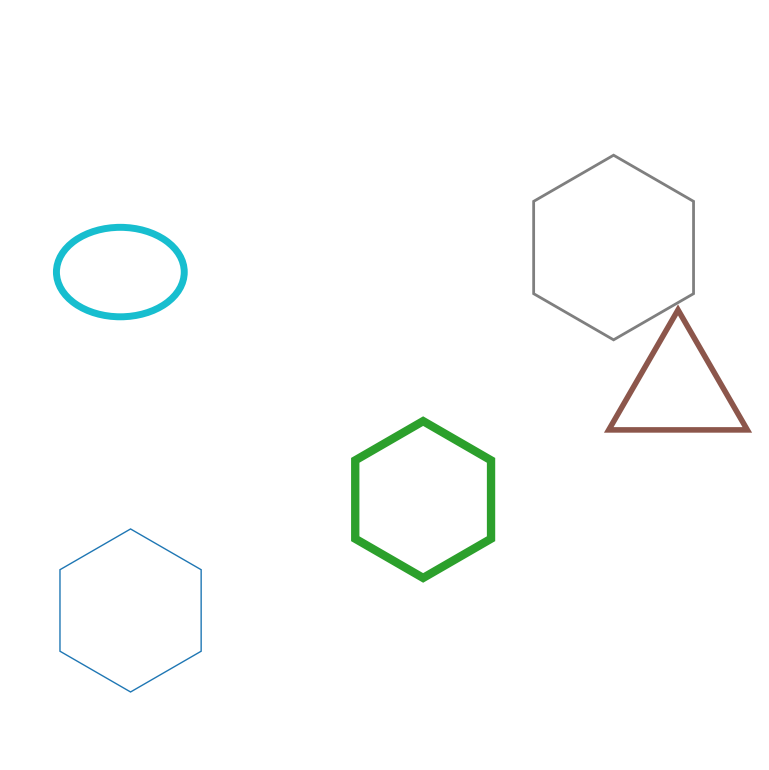[{"shape": "hexagon", "thickness": 0.5, "radius": 0.53, "center": [0.17, 0.207]}, {"shape": "hexagon", "thickness": 3, "radius": 0.51, "center": [0.55, 0.351]}, {"shape": "triangle", "thickness": 2, "radius": 0.52, "center": [0.881, 0.494]}, {"shape": "hexagon", "thickness": 1, "radius": 0.6, "center": [0.797, 0.679]}, {"shape": "oval", "thickness": 2.5, "radius": 0.41, "center": [0.156, 0.647]}]